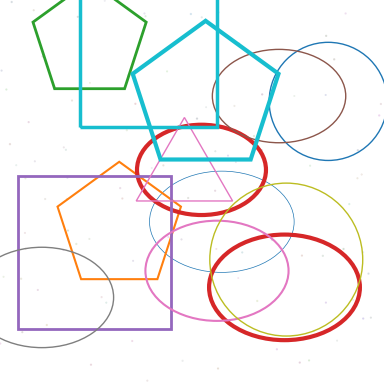[{"shape": "circle", "thickness": 1, "radius": 0.77, "center": [0.853, 0.737]}, {"shape": "oval", "thickness": 0.5, "radius": 0.94, "center": [0.576, 0.424]}, {"shape": "pentagon", "thickness": 1.5, "radius": 0.84, "center": [0.31, 0.411]}, {"shape": "pentagon", "thickness": 2, "radius": 0.77, "center": [0.233, 0.895]}, {"shape": "oval", "thickness": 3, "radius": 0.98, "center": [0.739, 0.254]}, {"shape": "oval", "thickness": 3, "radius": 0.84, "center": [0.523, 0.559]}, {"shape": "square", "thickness": 2, "radius": 0.99, "center": [0.245, 0.344]}, {"shape": "oval", "thickness": 1, "radius": 0.87, "center": [0.725, 0.75]}, {"shape": "triangle", "thickness": 1, "radius": 0.72, "center": [0.479, 0.55]}, {"shape": "oval", "thickness": 1.5, "radius": 0.93, "center": [0.564, 0.297]}, {"shape": "oval", "thickness": 1, "radius": 0.93, "center": [0.109, 0.227]}, {"shape": "circle", "thickness": 1, "radius": 0.99, "center": [0.744, 0.326]}, {"shape": "square", "thickness": 2.5, "radius": 0.89, "center": [0.385, 0.849]}, {"shape": "pentagon", "thickness": 3, "radius": 1.0, "center": [0.534, 0.747]}]